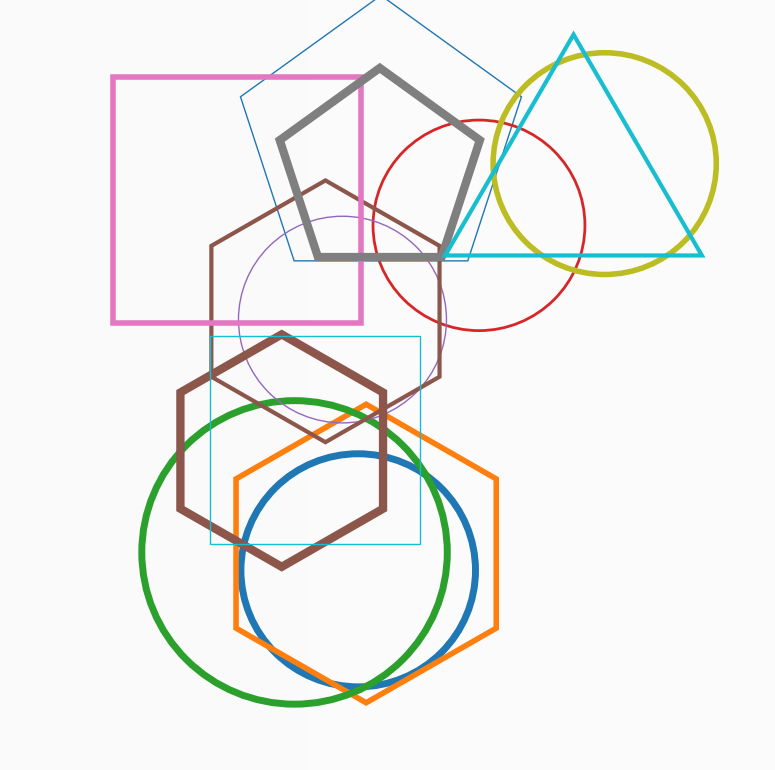[{"shape": "pentagon", "thickness": 0.5, "radius": 0.95, "center": [0.492, 0.815]}, {"shape": "circle", "thickness": 2.5, "radius": 0.76, "center": [0.462, 0.259]}, {"shape": "hexagon", "thickness": 2, "radius": 0.97, "center": [0.472, 0.281]}, {"shape": "circle", "thickness": 2.5, "radius": 0.99, "center": [0.38, 0.283]}, {"shape": "circle", "thickness": 1, "radius": 0.68, "center": [0.618, 0.707]}, {"shape": "circle", "thickness": 0.5, "radius": 0.67, "center": [0.442, 0.585]}, {"shape": "hexagon", "thickness": 3, "radius": 0.75, "center": [0.364, 0.415]}, {"shape": "hexagon", "thickness": 1.5, "radius": 0.85, "center": [0.42, 0.596]}, {"shape": "square", "thickness": 2, "radius": 0.8, "center": [0.306, 0.74]}, {"shape": "pentagon", "thickness": 3, "radius": 0.68, "center": [0.49, 0.776]}, {"shape": "circle", "thickness": 2, "radius": 0.72, "center": [0.78, 0.788]}, {"shape": "square", "thickness": 0.5, "radius": 0.68, "center": [0.407, 0.429]}, {"shape": "triangle", "thickness": 1.5, "radius": 0.96, "center": [0.74, 0.764]}]